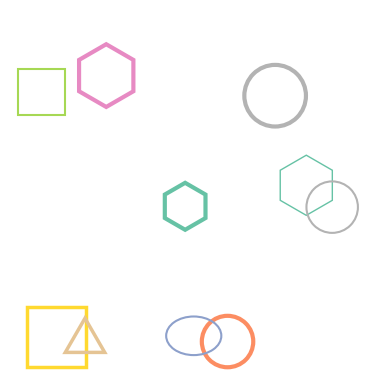[{"shape": "hexagon", "thickness": 1, "radius": 0.39, "center": [0.796, 0.519]}, {"shape": "hexagon", "thickness": 3, "radius": 0.31, "center": [0.481, 0.464]}, {"shape": "circle", "thickness": 3, "radius": 0.33, "center": [0.591, 0.113]}, {"shape": "oval", "thickness": 1.5, "radius": 0.36, "center": [0.503, 0.128]}, {"shape": "hexagon", "thickness": 3, "radius": 0.41, "center": [0.276, 0.804]}, {"shape": "square", "thickness": 1.5, "radius": 0.3, "center": [0.108, 0.762]}, {"shape": "square", "thickness": 2.5, "radius": 0.39, "center": [0.147, 0.124]}, {"shape": "triangle", "thickness": 2.5, "radius": 0.3, "center": [0.221, 0.114]}, {"shape": "circle", "thickness": 1.5, "radius": 0.33, "center": [0.863, 0.462]}, {"shape": "circle", "thickness": 3, "radius": 0.4, "center": [0.715, 0.751]}]